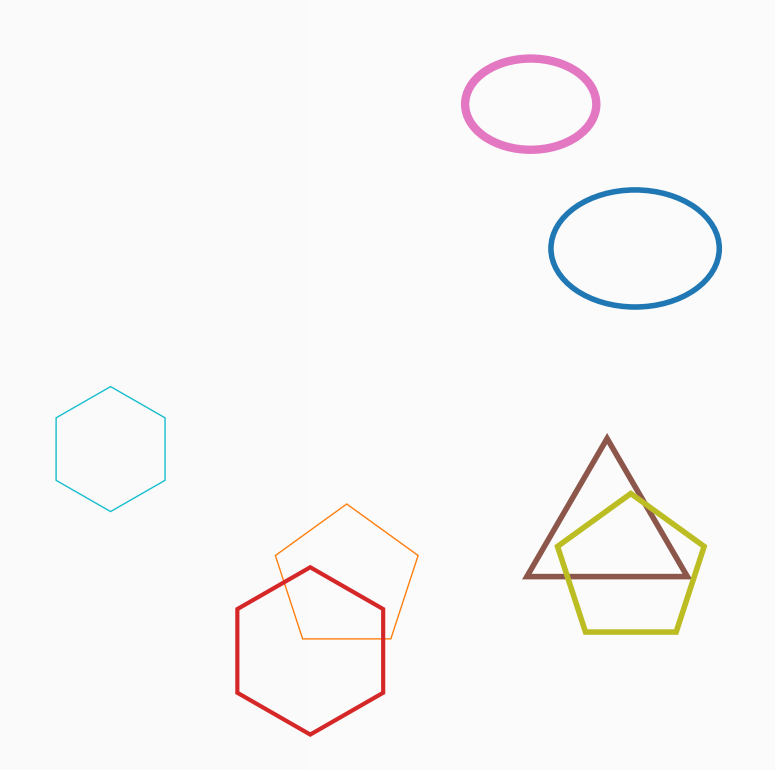[{"shape": "oval", "thickness": 2, "radius": 0.54, "center": [0.82, 0.677]}, {"shape": "pentagon", "thickness": 0.5, "radius": 0.48, "center": [0.447, 0.249]}, {"shape": "hexagon", "thickness": 1.5, "radius": 0.54, "center": [0.4, 0.155]}, {"shape": "triangle", "thickness": 2, "radius": 0.6, "center": [0.783, 0.311]}, {"shape": "oval", "thickness": 3, "radius": 0.42, "center": [0.685, 0.865]}, {"shape": "pentagon", "thickness": 2, "radius": 0.5, "center": [0.814, 0.26]}, {"shape": "hexagon", "thickness": 0.5, "radius": 0.41, "center": [0.143, 0.417]}]